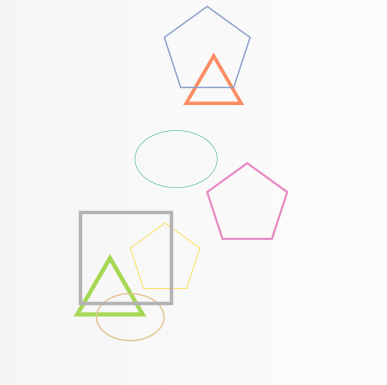[{"shape": "oval", "thickness": 0.5, "radius": 0.53, "center": [0.455, 0.587]}, {"shape": "triangle", "thickness": 2.5, "radius": 0.41, "center": [0.551, 0.773]}, {"shape": "pentagon", "thickness": 1, "radius": 0.58, "center": [0.535, 0.867]}, {"shape": "pentagon", "thickness": 1.5, "radius": 0.54, "center": [0.638, 0.468]}, {"shape": "triangle", "thickness": 3, "radius": 0.49, "center": [0.284, 0.232]}, {"shape": "pentagon", "thickness": 0.5, "radius": 0.47, "center": [0.426, 0.327]}, {"shape": "oval", "thickness": 1, "radius": 0.44, "center": [0.336, 0.176]}, {"shape": "square", "thickness": 2.5, "radius": 0.59, "center": [0.323, 0.33]}]